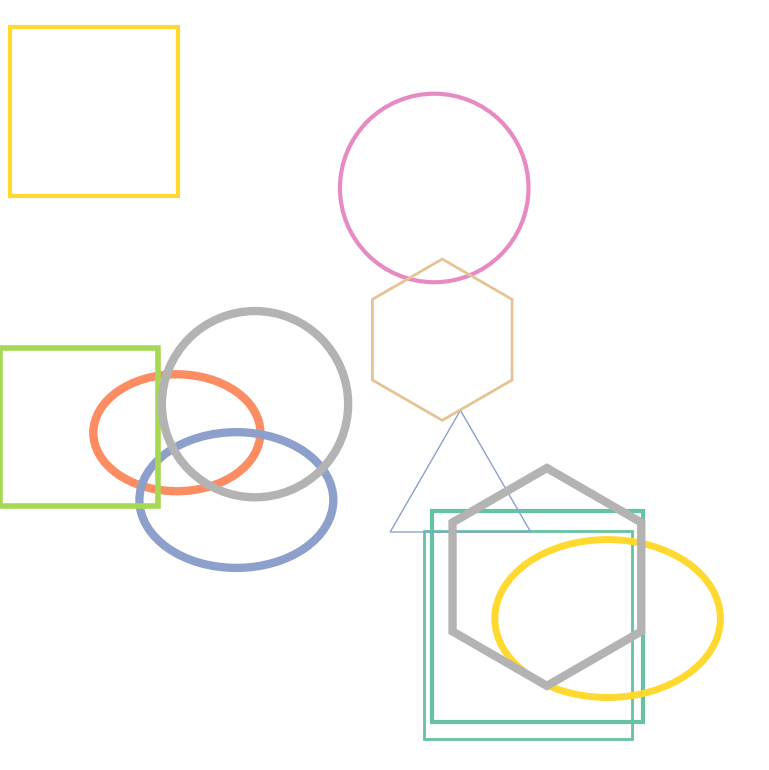[{"shape": "square", "thickness": 1, "radius": 0.68, "center": [0.685, 0.175]}, {"shape": "square", "thickness": 1.5, "radius": 0.69, "center": [0.698, 0.199]}, {"shape": "oval", "thickness": 3, "radius": 0.54, "center": [0.23, 0.438]}, {"shape": "oval", "thickness": 3, "radius": 0.63, "center": [0.307, 0.351]}, {"shape": "triangle", "thickness": 0.5, "radius": 0.53, "center": [0.598, 0.362]}, {"shape": "circle", "thickness": 1.5, "radius": 0.61, "center": [0.564, 0.756]}, {"shape": "square", "thickness": 2, "radius": 0.51, "center": [0.102, 0.446]}, {"shape": "square", "thickness": 1.5, "radius": 0.55, "center": [0.122, 0.855]}, {"shape": "oval", "thickness": 2.5, "radius": 0.73, "center": [0.789, 0.197]}, {"shape": "hexagon", "thickness": 1, "radius": 0.52, "center": [0.574, 0.559]}, {"shape": "hexagon", "thickness": 3, "radius": 0.71, "center": [0.71, 0.251]}, {"shape": "circle", "thickness": 3, "radius": 0.6, "center": [0.331, 0.475]}]